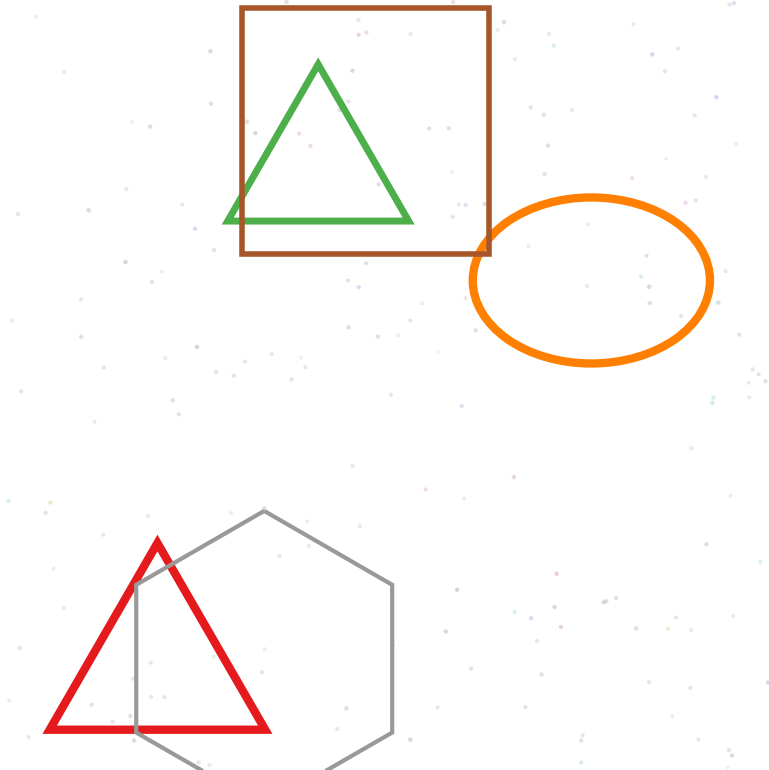[{"shape": "triangle", "thickness": 3, "radius": 0.81, "center": [0.204, 0.133]}, {"shape": "triangle", "thickness": 2.5, "radius": 0.68, "center": [0.413, 0.781]}, {"shape": "oval", "thickness": 3, "radius": 0.77, "center": [0.768, 0.636]}, {"shape": "square", "thickness": 2, "radius": 0.8, "center": [0.475, 0.83]}, {"shape": "hexagon", "thickness": 1.5, "radius": 0.96, "center": [0.343, 0.145]}]